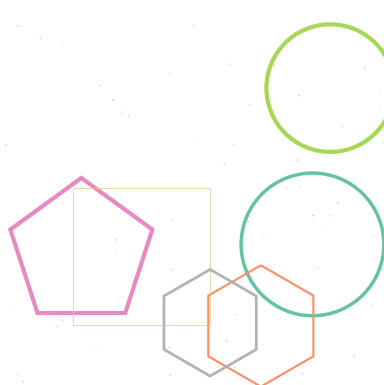[{"shape": "circle", "thickness": 2.5, "radius": 0.93, "center": [0.812, 0.365]}, {"shape": "hexagon", "thickness": 1.5, "radius": 0.79, "center": [0.677, 0.153]}, {"shape": "pentagon", "thickness": 3, "radius": 0.97, "center": [0.211, 0.344]}, {"shape": "circle", "thickness": 3, "radius": 0.83, "center": [0.858, 0.771]}, {"shape": "square", "thickness": 0.5, "radius": 0.89, "center": [0.367, 0.333]}, {"shape": "hexagon", "thickness": 2, "radius": 0.69, "center": [0.546, 0.162]}]